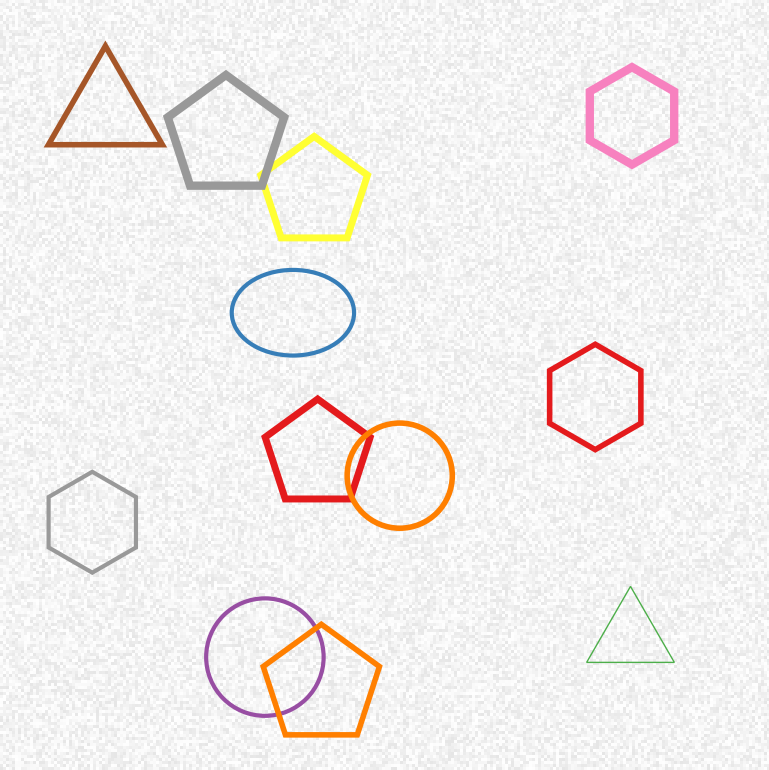[{"shape": "pentagon", "thickness": 2.5, "radius": 0.36, "center": [0.413, 0.41]}, {"shape": "hexagon", "thickness": 2, "radius": 0.34, "center": [0.773, 0.484]}, {"shape": "oval", "thickness": 1.5, "radius": 0.4, "center": [0.38, 0.594]}, {"shape": "triangle", "thickness": 0.5, "radius": 0.33, "center": [0.819, 0.173]}, {"shape": "circle", "thickness": 1.5, "radius": 0.38, "center": [0.344, 0.147]}, {"shape": "pentagon", "thickness": 2, "radius": 0.4, "center": [0.417, 0.11]}, {"shape": "circle", "thickness": 2, "radius": 0.34, "center": [0.519, 0.382]}, {"shape": "pentagon", "thickness": 2.5, "radius": 0.36, "center": [0.408, 0.75]}, {"shape": "triangle", "thickness": 2, "radius": 0.43, "center": [0.137, 0.855]}, {"shape": "hexagon", "thickness": 3, "radius": 0.32, "center": [0.821, 0.85]}, {"shape": "pentagon", "thickness": 3, "radius": 0.4, "center": [0.293, 0.823]}, {"shape": "hexagon", "thickness": 1.5, "radius": 0.33, "center": [0.12, 0.322]}]